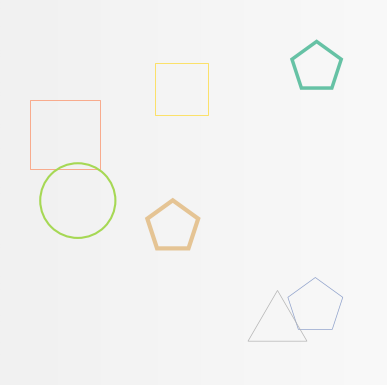[{"shape": "pentagon", "thickness": 2.5, "radius": 0.33, "center": [0.817, 0.825]}, {"shape": "square", "thickness": 0.5, "radius": 0.45, "center": [0.168, 0.651]}, {"shape": "pentagon", "thickness": 0.5, "radius": 0.37, "center": [0.814, 0.205]}, {"shape": "circle", "thickness": 1.5, "radius": 0.48, "center": [0.201, 0.479]}, {"shape": "square", "thickness": 0.5, "radius": 0.34, "center": [0.468, 0.769]}, {"shape": "pentagon", "thickness": 3, "radius": 0.35, "center": [0.446, 0.411]}, {"shape": "triangle", "thickness": 0.5, "radius": 0.44, "center": [0.716, 0.158]}]